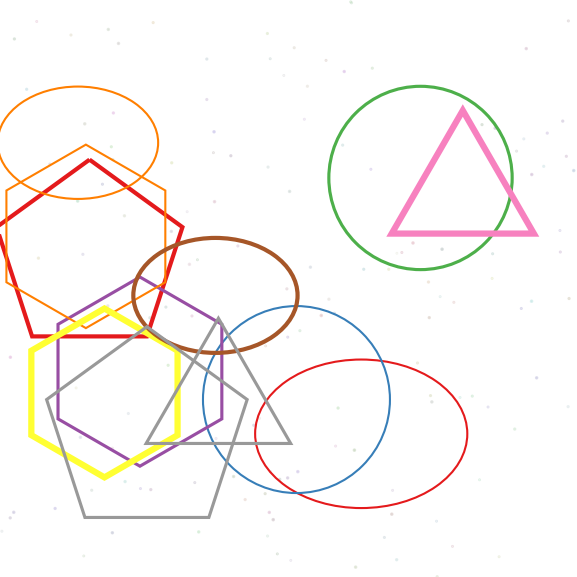[{"shape": "oval", "thickness": 1, "radius": 0.92, "center": [0.625, 0.248]}, {"shape": "pentagon", "thickness": 2, "radius": 0.85, "center": [0.155, 0.554]}, {"shape": "circle", "thickness": 1, "radius": 0.81, "center": [0.513, 0.307]}, {"shape": "circle", "thickness": 1.5, "radius": 0.79, "center": [0.728, 0.691]}, {"shape": "hexagon", "thickness": 1.5, "radius": 0.82, "center": [0.242, 0.356]}, {"shape": "hexagon", "thickness": 1, "radius": 0.79, "center": [0.149, 0.59]}, {"shape": "oval", "thickness": 1, "radius": 0.69, "center": [0.135, 0.752]}, {"shape": "hexagon", "thickness": 3, "radius": 0.73, "center": [0.181, 0.319]}, {"shape": "oval", "thickness": 2, "radius": 0.71, "center": [0.373, 0.488]}, {"shape": "triangle", "thickness": 3, "radius": 0.71, "center": [0.801, 0.666]}, {"shape": "pentagon", "thickness": 1.5, "radius": 0.91, "center": [0.254, 0.251]}, {"shape": "triangle", "thickness": 1.5, "radius": 0.72, "center": [0.378, 0.303]}]